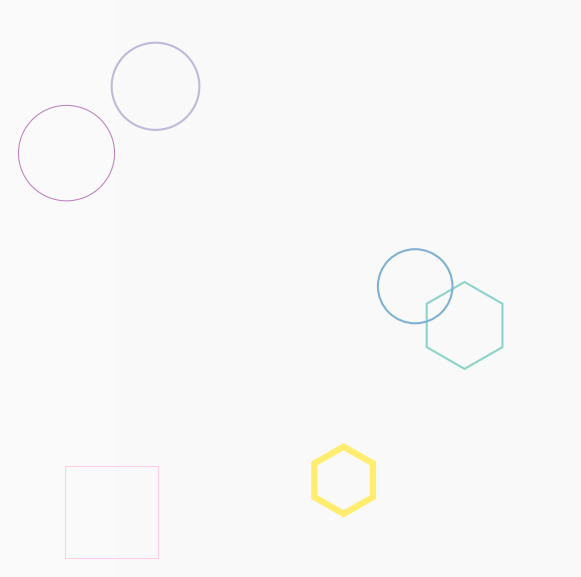[{"shape": "hexagon", "thickness": 1, "radius": 0.38, "center": [0.799, 0.436]}, {"shape": "circle", "thickness": 1, "radius": 0.38, "center": [0.268, 0.85]}, {"shape": "circle", "thickness": 1, "radius": 0.32, "center": [0.714, 0.503]}, {"shape": "square", "thickness": 0.5, "radius": 0.4, "center": [0.192, 0.113]}, {"shape": "circle", "thickness": 0.5, "radius": 0.41, "center": [0.114, 0.734]}, {"shape": "hexagon", "thickness": 3, "radius": 0.29, "center": [0.591, 0.167]}]